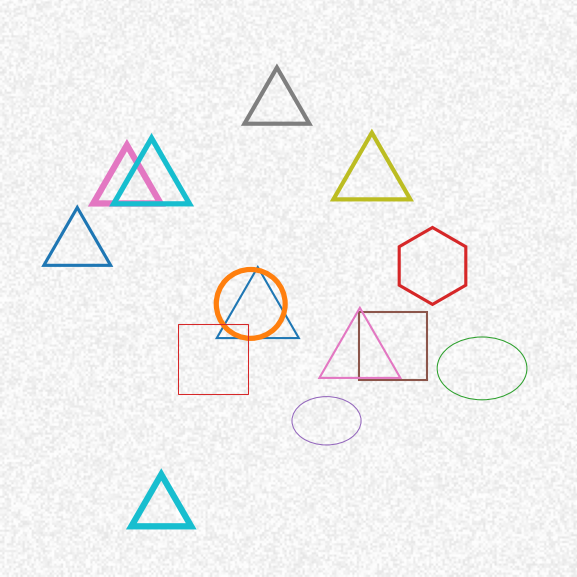[{"shape": "triangle", "thickness": 1, "radius": 0.41, "center": [0.446, 0.455]}, {"shape": "triangle", "thickness": 1.5, "radius": 0.33, "center": [0.134, 0.573]}, {"shape": "circle", "thickness": 2.5, "radius": 0.3, "center": [0.434, 0.473]}, {"shape": "oval", "thickness": 0.5, "radius": 0.39, "center": [0.835, 0.361]}, {"shape": "hexagon", "thickness": 1.5, "radius": 0.33, "center": [0.749, 0.539]}, {"shape": "square", "thickness": 0.5, "radius": 0.3, "center": [0.369, 0.378]}, {"shape": "oval", "thickness": 0.5, "radius": 0.3, "center": [0.565, 0.27]}, {"shape": "square", "thickness": 1, "radius": 0.3, "center": [0.681, 0.4]}, {"shape": "triangle", "thickness": 3, "radius": 0.34, "center": [0.22, 0.681]}, {"shape": "triangle", "thickness": 1, "radius": 0.4, "center": [0.623, 0.385]}, {"shape": "triangle", "thickness": 2, "radius": 0.32, "center": [0.48, 0.817]}, {"shape": "triangle", "thickness": 2, "radius": 0.38, "center": [0.644, 0.692]}, {"shape": "triangle", "thickness": 2.5, "radius": 0.38, "center": [0.262, 0.684]}, {"shape": "triangle", "thickness": 3, "radius": 0.3, "center": [0.279, 0.118]}]